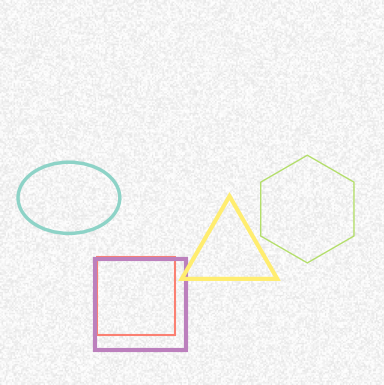[{"shape": "oval", "thickness": 2.5, "radius": 0.66, "center": [0.179, 0.486]}, {"shape": "square", "thickness": 1.5, "radius": 0.51, "center": [0.354, 0.23]}, {"shape": "hexagon", "thickness": 1, "radius": 0.7, "center": [0.798, 0.457]}, {"shape": "square", "thickness": 3, "radius": 0.59, "center": [0.365, 0.21]}, {"shape": "triangle", "thickness": 3, "radius": 0.72, "center": [0.596, 0.347]}]